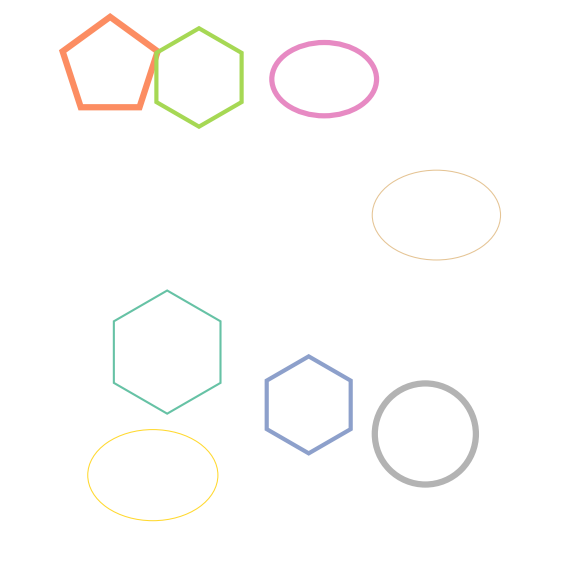[{"shape": "hexagon", "thickness": 1, "radius": 0.53, "center": [0.289, 0.389]}, {"shape": "pentagon", "thickness": 3, "radius": 0.43, "center": [0.191, 0.883]}, {"shape": "hexagon", "thickness": 2, "radius": 0.42, "center": [0.535, 0.298]}, {"shape": "oval", "thickness": 2.5, "radius": 0.45, "center": [0.561, 0.862]}, {"shape": "hexagon", "thickness": 2, "radius": 0.43, "center": [0.345, 0.865]}, {"shape": "oval", "thickness": 0.5, "radius": 0.56, "center": [0.265, 0.176]}, {"shape": "oval", "thickness": 0.5, "radius": 0.56, "center": [0.756, 0.627]}, {"shape": "circle", "thickness": 3, "radius": 0.44, "center": [0.737, 0.248]}]